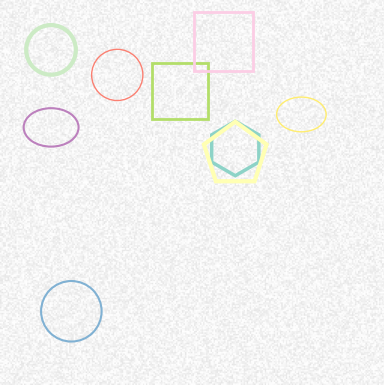[{"shape": "hexagon", "thickness": 2.5, "radius": 0.35, "center": [0.611, 0.614]}, {"shape": "pentagon", "thickness": 3, "radius": 0.43, "center": [0.611, 0.598]}, {"shape": "circle", "thickness": 1, "radius": 0.33, "center": [0.305, 0.805]}, {"shape": "circle", "thickness": 1.5, "radius": 0.39, "center": [0.185, 0.191]}, {"shape": "square", "thickness": 2, "radius": 0.36, "center": [0.467, 0.763]}, {"shape": "square", "thickness": 2, "radius": 0.38, "center": [0.581, 0.892]}, {"shape": "oval", "thickness": 1.5, "radius": 0.36, "center": [0.133, 0.669]}, {"shape": "circle", "thickness": 3, "radius": 0.32, "center": [0.133, 0.87]}, {"shape": "oval", "thickness": 1, "radius": 0.32, "center": [0.783, 0.703]}]